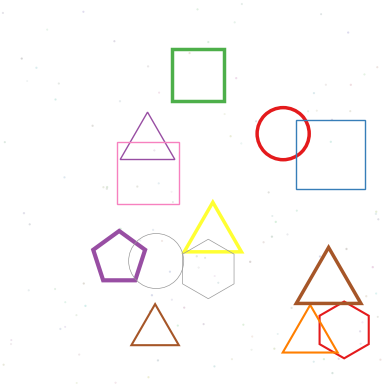[{"shape": "hexagon", "thickness": 1.5, "radius": 0.37, "center": [0.894, 0.143]}, {"shape": "circle", "thickness": 2.5, "radius": 0.34, "center": [0.735, 0.653]}, {"shape": "square", "thickness": 1, "radius": 0.45, "center": [0.858, 0.599]}, {"shape": "square", "thickness": 2.5, "radius": 0.33, "center": [0.515, 0.806]}, {"shape": "triangle", "thickness": 1, "radius": 0.41, "center": [0.383, 0.627]}, {"shape": "pentagon", "thickness": 3, "radius": 0.35, "center": [0.31, 0.329]}, {"shape": "triangle", "thickness": 1.5, "radius": 0.41, "center": [0.806, 0.126]}, {"shape": "triangle", "thickness": 2.5, "radius": 0.43, "center": [0.553, 0.389]}, {"shape": "triangle", "thickness": 1.5, "radius": 0.36, "center": [0.403, 0.139]}, {"shape": "triangle", "thickness": 2.5, "radius": 0.48, "center": [0.853, 0.26]}, {"shape": "square", "thickness": 1, "radius": 0.4, "center": [0.384, 0.55]}, {"shape": "hexagon", "thickness": 0.5, "radius": 0.39, "center": [0.541, 0.301]}, {"shape": "circle", "thickness": 0.5, "radius": 0.36, "center": [0.406, 0.322]}]